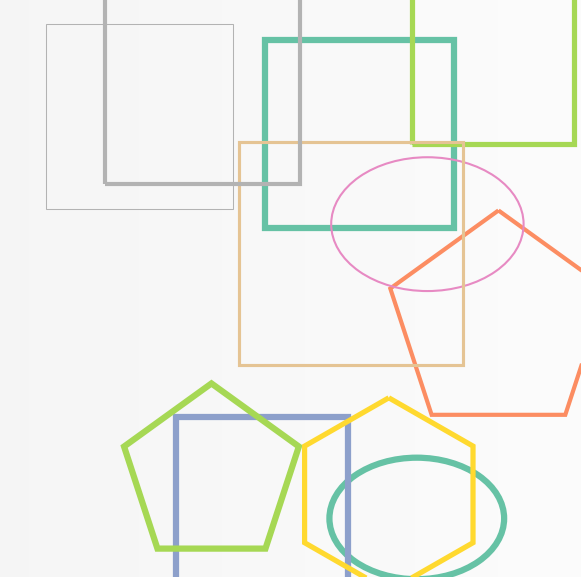[{"shape": "oval", "thickness": 3, "radius": 0.75, "center": [0.717, 0.101]}, {"shape": "square", "thickness": 3, "radius": 0.81, "center": [0.618, 0.767]}, {"shape": "pentagon", "thickness": 2, "radius": 0.98, "center": [0.858, 0.439]}, {"shape": "square", "thickness": 3, "radius": 0.74, "center": [0.451, 0.128]}, {"shape": "oval", "thickness": 1, "radius": 0.83, "center": [0.735, 0.611]}, {"shape": "square", "thickness": 2.5, "radius": 0.69, "center": [0.848, 0.888]}, {"shape": "pentagon", "thickness": 3, "radius": 0.79, "center": [0.364, 0.177]}, {"shape": "hexagon", "thickness": 2.5, "radius": 0.84, "center": [0.669, 0.143]}, {"shape": "square", "thickness": 1.5, "radius": 0.96, "center": [0.605, 0.56]}, {"shape": "square", "thickness": 2, "radius": 0.84, "center": [0.348, 0.848]}, {"shape": "square", "thickness": 0.5, "radius": 0.8, "center": [0.239, 0.797]}]